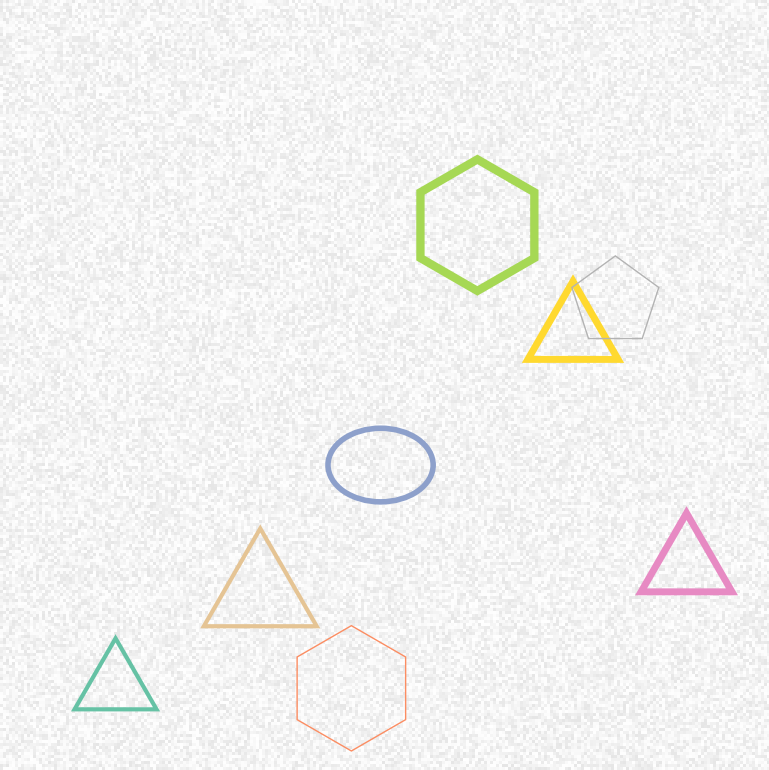[{"shape": "triangle", "thickness": 1.5, "radius": 0.31, "center": [0.15, 0.11]}, {"shape": "hexagon", "thickness": 0.5, "radius": 0.41, "center": [0.456, 0.106]}, {"shape": "oval", "thickness": 2, "radius": 0.34, "center": [0.494, 0.396]}, {"shape": "triangle", "thickness": 2.5, "radius": 0.34, "center": [0.892, 0.265]}, {"shape": "hexagon", "thickness": 3, "radius": 0.43, "center": [0.62, 0.708]}, {"shape": "triangle", "thickness": 2.5, "radius": 0.34, "center": [0.744, 0.567]}, {"shape": "triangle", "thickness": 1.5, "radius": 0.42, "center": [0.338, 0.229]}, {"shape": "pentagon", "thickness": 0.5, "radius": 0.3, "center": [0.799, 0.608]}]